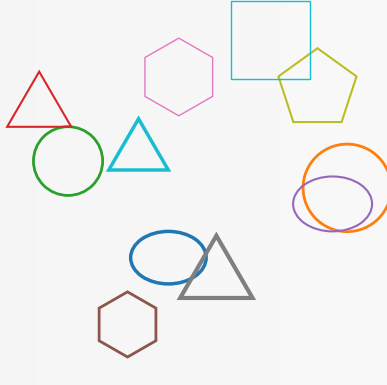[{"shape": "oval", "thickness": 2.5, "radius": 0.49, "center": [0.435, 0.331]}, {"shape": "circle", "thickness": 2, "radius": 0.57, "center": [0.896, 0.512]}, {"shape": "circle", "thickness": 2, "radius": 0.45, "center": [0.176, 0.582]}, {"shape": "triangle", "thickness": 1.5, "radius": 0.48, "center": [0.101, 0.718]}, {"shape": "oval", "thickness": 1.5, "radius": 0.51, "center": [0.858, 0.47]}, {"shape": "hexagon", "thickness": 2, "radius": 0.42, "center": [0.329, 0.157]}, {"shape": "hexagon", "thickness": 1, "radius": 0.5, "center": [0.461, 0.8]}, {"shape": "triangle", "thickness": 3, "radius": 0.54, "center": [0.558, 0.28]}, {"shape": "pentagon", "thickness": 1.5, "radius": 0.53, "center": [0.819, 0.769]}, {"shape": "triangle", "thickness": 2.5, "radius": 0.44, "center": [0.357, 0.603]}, {"shape": "square", "thickness": 1, "radius": 0.51, "center": [0.699, 0.895]}]